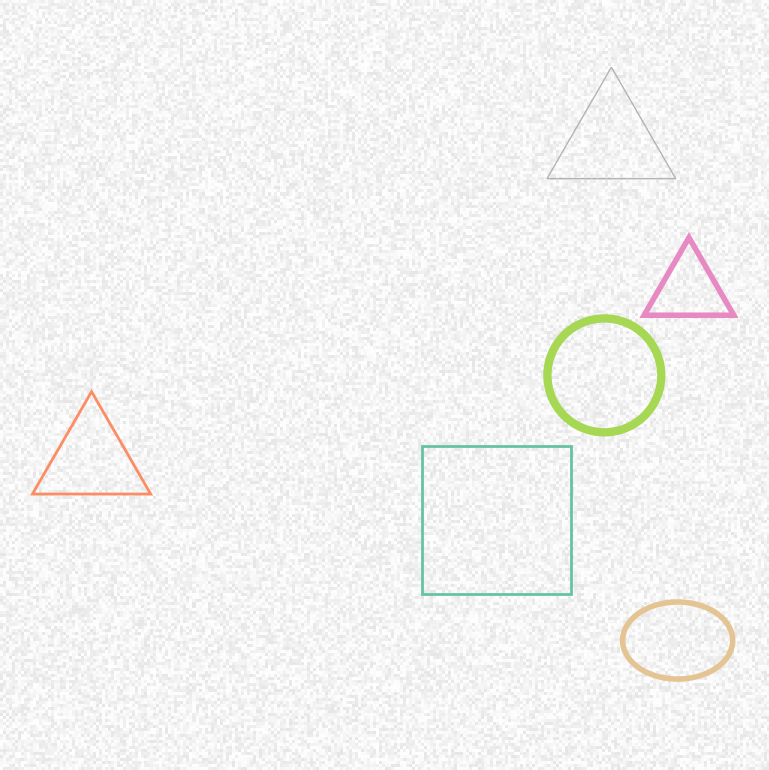[{"shape": "square", "thickness": 1, "radius": 0.48, "center": [0.645, 0.325]}, {"shape": "triangle", "thickness": 1, "radius": 0.44, "center": [0.119, 0.403]}, {"shape": "triangle", "thickness": 2, "radius": 0.34, "center": [0.895, 0.624]}, {"shape": "circle", "thickness": 3, "radius": 0.37, "center": [0.785, 0.513]}, {"shape": "oval", "thickness": 2, "radius": 0.36, "center": [0.88, 0.168]}, {"shape": "triangle", "thickness": 0.5, "radius": 0.48, "center": [0.794, 0.816]}]